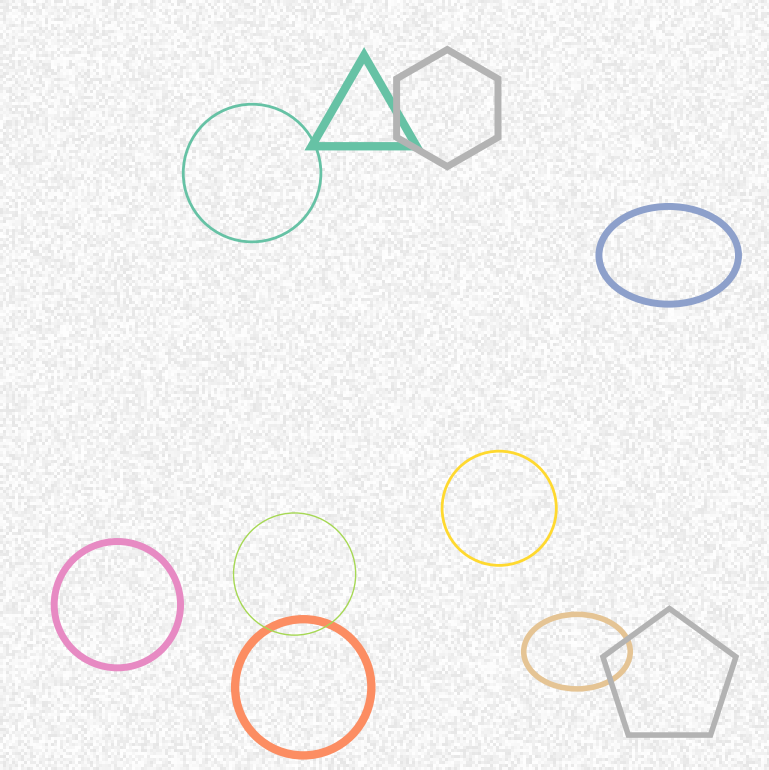[{"shape": "circle", "thickness": 1, "radius": 0.45, "center": [0.327, 0.775]}, {"shape": "triangle", "thickness": 3, "radius": 0.39, "center": [0.473, 0.849]}, {"shape": "circle", "thickness": 3, "radius": 0.44, "center": [0.394, 0.107]}, {"shape": "oval", "thickness": 2.5, "radius": 0.45, "center": [0.868, 0.668]}, {"shape": "circle", "thickness": 2.5, "radius": 0.41, "center": [0.152, 0.215]}, {"shape": "circle", "thickness": 0.5, "radius": 0.4, "center": [0.383, 0.254]}, {"shape": "circle", "thickness": 1, "radius": 0.37, "center": [0.648, 0.34]}, {"shape": "oval", "thickness": 2, "radius": 0.35, "center": [0.749, 0.154]}, {"shape": "pentagon", "thickness": 2, "radius": 0.45, "center": [0.869, 0.119]}, {"shape": "hexagon", "thickness": 2.5, "radius": 0.38, "center": [0.581, 0.86]}]